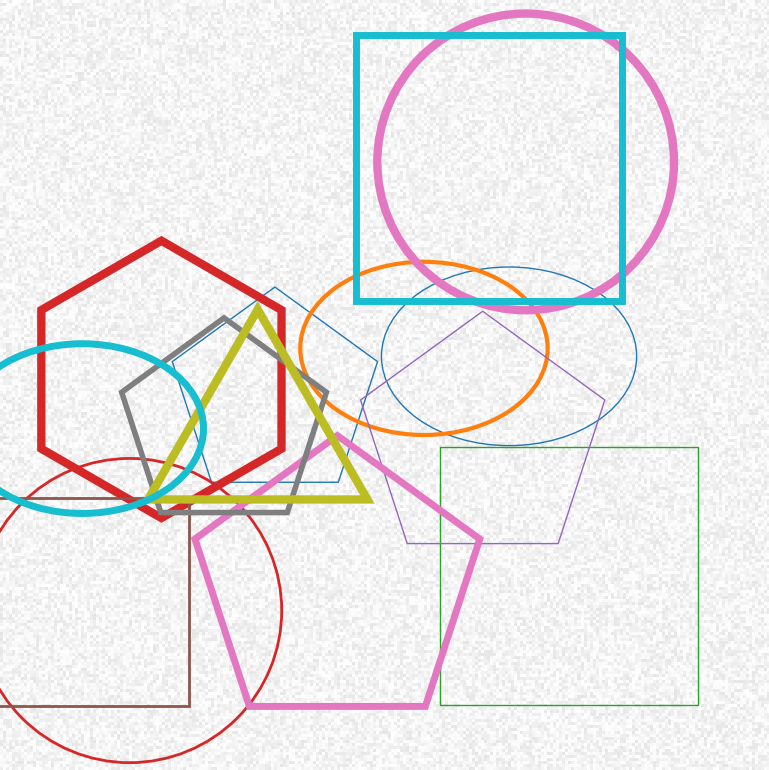[{"shape": "pentagon", "thickness": 0.5, "radius": 0.7, "center": [0.357, 0.487]}, {"shape": "oval", "thickness": 0.5, "radius": 0.83, "center": [0.661, 0.537]}, {"shape": "oval", "thickness": 1.5, "radius": 0.8, "center": [0.551, 0.548]}, {"shape": "square", "thickness": 0.5, "radius": 0.84, "center": [0.739, 0.252]}, {"shape": "hexagon", "thickness": 3, "radius": 0.9, "center": [0.21, 0.507]}, {"shape": "circle", "thickness": 1, "radius": 0.99, "center": [0.168, 0.207]}, {"shape": "pentagon", "thickness": 0.5, "radius": 0.83, "center": [0.627, 0.429]}, {"shape": "square", "thickness": 1, "radius": 0.67, "center": [0.111, 0.218]}, {"shape": "circle", "thickness": 3, "radius": 0.96, "center": [0.683, 0.79]}, {"shape": "pentagon", "thickness": 2.5, "radius": 0.97, "center": [0.438, 0.24]}, {"shape": "pentagon", "thickness": 2, "radius": 0.7, "center": [0.291, 0.447]}, {"shape": "triangle", "thickness": 3, "radius": 0.82, "center": [0.335, 0.434]}, {"shape": "square", "thickness": 2.5, "radius": 0.86, "center": [0.635, 0.782]}, {"shape": "oval", "thickness": 2.5, "radius": 0.79, "center": [0.107, 0.443]}]